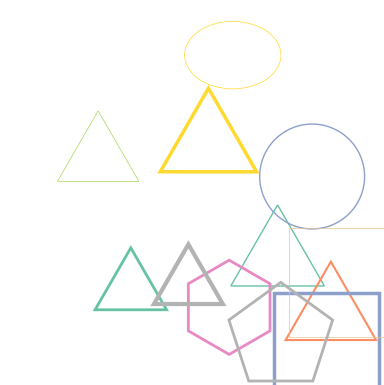[{"shape": "triangle", "thickness": 1, "radius": 0.7, "center": [0.721, 0.327]}, {"shape": "triangle", "thickness": 2, "radius": 0.54, "center": [0.34, 0.249]}, {"shape": "triangle", "thickness": 1.5, "radius": 0.68, "center": [0.859, 0.185]}, {"shape": "circle", "thickness": 1, "radius": 0.68, "center": [0.811, 0.542]}, {"shape": "square", "thickness": 2.5, "radius": 0.68, "center": [0.847, 0.104]}, {"shape": "hexagon", "thickness": 2, "radius": 0.61, "center": [0.595, 0.202]}, {"shape": "triangle", "thickness": 0.5, "radius": 0.61, "center": [0.255, 0.59]}, {"shape": "triangle", "thickness": 2.5, "radius": 0.72, "center": [0.541, 0.626]}, {"shape": "oval", "thickness": 0.5, "radius": 0.63, "center": [0.605, 0.857]}, {"shape": "square", "thickness": 0.5, "radius": 0.71, "center": [0.893, 0.266]}, {"shape": "triangle", "thickness": 3, "radius": 0.52, "center": [0.489, 0.262]}, {"shape": "pentagon", "thickness": 2, "radius": 0.71, "center": [0.729, 0.125]}]